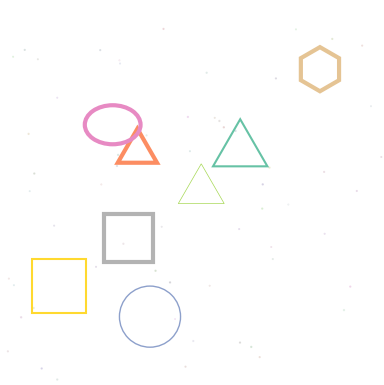[{"shape": "triangle", "thickness": 1.5, "radius": 0.41, "center": [0.624, 0.609]}, {"shape": "triangle", "thickness": 3, "radius": 0.29, "center": [0.357, 0.607]}, {"shape": "circle", "thickness": 1, "radius": 0.4, "center": [0.39, 0.178]}, {"shape": "oval", "thickness": 3, "radius": 0.36, "center": [0.293, 0.676]}, {"shape": "triangle", "thickness": 0.5, "radius": 0.34, "center": [0.523, 0.506]}, {"shape": "square", "thickness": 1.5, "radius": 0.35, "center": [0.152, 0.257]}, {"shape": "hexagon", "thickness": 3, "radius": 0.29, "center": [0.831, 0.82]}, {"shape": "square", "thickness": 3, "radius": 0.31, "center": [0.334, 0.381]}]